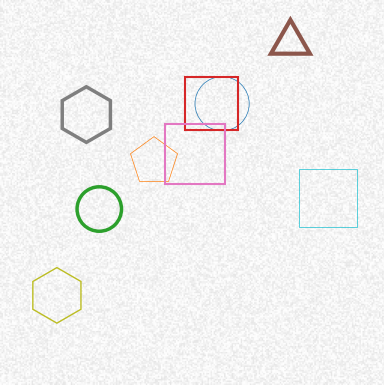[{"shape": "circle", "thickness": 0.5, "radius": 0.35, "center": [0.577, 0.731]}, {"shape": "pentagon", "thickness": 0.5, "radius": 0.32, "center": [0.4, 0.581]}, {"shape": "circle", "thickness": 2.5, "radius": 0.29, "center": [0.258, 0.457]}, {"shape": "square", "thickness": 1.5, "radius": 0.34, "center": [0.549, 0.73]}, {"shape": "triangle", "thickness": 3, "radius": 0.29, "center": [0.754, 0.89]}, {"shape": "square", "thickness": 1.5, "radius": 0.39, "center": [0.507, 0.6]}, {"shape": "hexagon", "thickness": 2.5, "radius": 0.36, "center": [0.224, 0.702]}, {"shape": "hexagon", "thickness": 1, "radius": 0.36, "center": [0.148, 0.233]}, {"shape": "square", "thickness": 0.5, "radius": 0.37, "center": [0.852, 0.486]}]